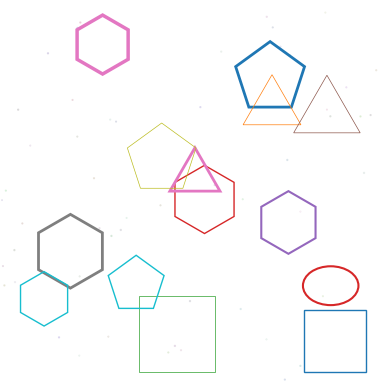[{"shape": "pentagon", "thickness": 2, "radius": 0.47, "center": [0.702, 0.798]}, {"shape": "square", "thickness": 1, "radius": 0.4, "center": [0.87, 0.115]}, {"shape": "triangle", "thickness": 0.5, "radius": 0.43, "center": [0.707, 0.719]}, {"shape": "square", "thickness": 0.5, "radius": 0.49, "center": [0.46, 0.132]}, {"shape": "hexagon", "thickness": 1, "radius": 0.44, "center": [0.531, 0.482]}, {"shape": "oval", "thickness": 1.5, "radius": 0.36, "center": [0.859, 0.258]}, {"shape": "hexagon", "thickness": 1.5, "radius": 0.41, "center": [0.749, 0.422]}, {"shape": "triangle", "thickness": 0.5, "radius": 0.5, "center": [0.849, 0.705]}, {"shape": "hexagon", "thickness": 2.5, "radius": 0.38, "center": [0.267, 0.884]}, {"shape": "triangle", "thickness": 2, "radius": 0.38, "center": [0.506, 0.541]}, {"shape": "hexagon", "thickness": 2, "radius": 0.48, "center": [0.183, 0.347]}, {"shape": "pentagon", "thickness": 0.5, "radius": 0.47, "center": [0.42, 0.587]}, {"shape": "hexagon", "thickness": 1, "radius": 0.35, "center": [0.114, 0.224]}, {"shape": "pentagon", "thickness": 1, "radius": 0.38, "center": [0.354, 0.261]}]